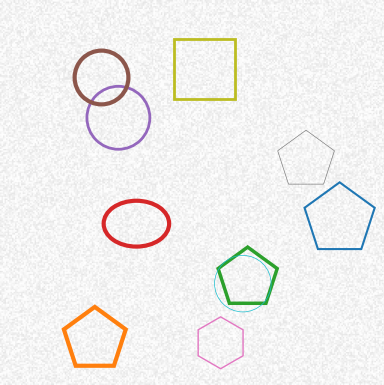[{"shape": "pentagon", "thickness": 1.5, "radius": 0.48, "center": [0.882, 0.431]}, {"shape": "pentagon", "thickness": 3, "radius": 0.42, "center": [0.246, 0.118]}, {"shape": "pentagon", "thickness": 2.5, "radius": 0.4, "center": [0.643, 0.278]}, {"shape": "oval", "thickness": 3, "radius": 0.43, "center": [0.354, 0.419]}, {"shape": "circle", "thickness": 2, "radius": 0.41, "center": [0.307, 0.694]}, {"shape": "circle", "thickness": 3, "radius": 0.35, "center": [0.264, 0.799]}, {"shape": "hexagon", "thickness": 1, "radius": 0.34, "center": [0.573, 0.11]}, {"shape": "pentagon", "thickness": 0.5, "radius": 0.39, "center": [0.795, 0.584]}, {"shape": "square", "thickness": 2, "radius": 0.39, "center": [0.531, 0.821]}, {"shape": "circle", "thickness": 0.5, "radius": 0.37, "center": [0.631, 0.263]}]